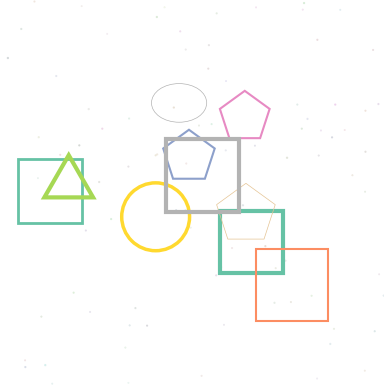[{"shape": "square", "thickness": 2, "radius": 0.42, "center": [0.129, 0.504]}, {"shape": "square", "thickness": 3, "radius": 0.41, "center": [0.653, 0.372]}, {"shape": "square", "thickness": 1.5, "radius": 0.47, "center": [0.758, 0.261]}, {"shape": "pentagon", "thickness": 1.5, "radius": 0.35, "center": [0.491, 0.593]}, {"shape": "pentagon", "thickness": 1.5, "radius": 0.34, "center": [0.636, 0.696]}, {"shape": "triangle", "thickness": 3, "radius": 0.37, "center": [0.178, 0.524]}, {"shape": "circle", "thickness": 2.5, "radius": 0.44, "center": [0.404, 0.437]}, {"shape": "pentagon", "thickness": 0.5, "radius": 0.4, "center": [0.639, 0.444]}, {"shape": "square", "thickness": 3, "radius": 0.48, "center": [0.526, 0.544]}, {"shape": "oval", "thickness": 0.5, "radius": 0.36, "center": [0.465, 0.733]}]